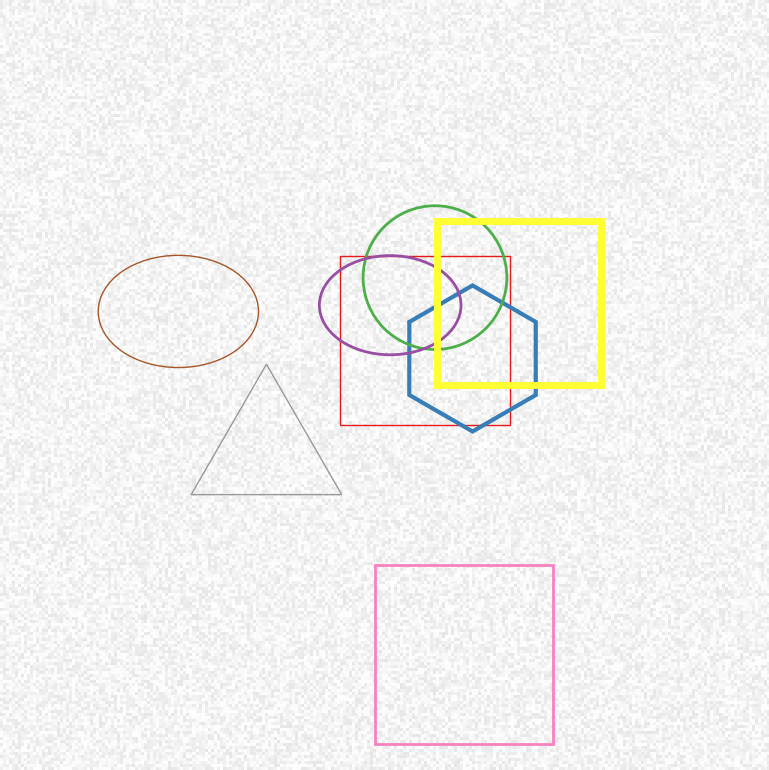[{"shape": "square", "thickness": 0.5, "radius": 0.55, "center": [0.552, 0.558]}, {"shape": "hexagon", "thickness": 1.5, "radius": 0.47, "center": [0.614, 0.534]}, {"shape": "circle", "thickness": 1, "radius": 0.47, "center": [0.565, 0.639]}, {"shape": "oval", "thickness": 1, "radius": 0.46, "center": [0.507, 0.604]}, {"shape": "square", "thickness": 2.5, "radius": 0.53, "center": [0.674, 0.607]}, {"shape": "oval", "thickness": 0.5, "radius": 0.52, "center": [0.232, 0.596]}, {"shape": "square", "thickness": 1, "radius": 0.58, "center": [0.603, 0.15]}, {"shape": "triangle", "thickness": 0.5, "radius": 0.56, "center": [0.346, 0.414]}]